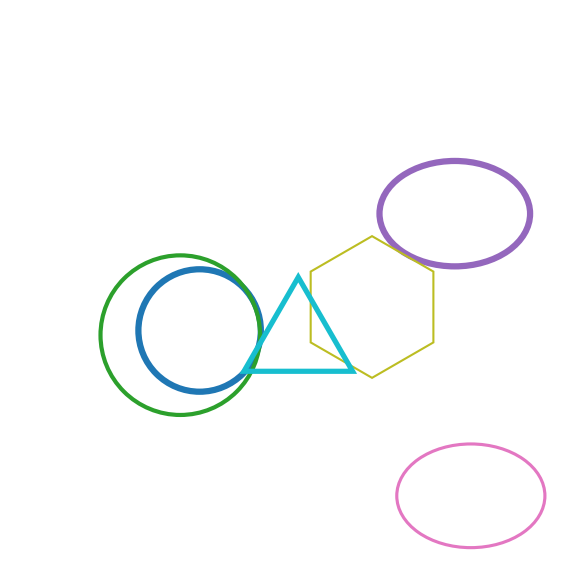[{"shape": "circle", "thickness": 3, "radius": 0.53, "center": [0.346, 0.427]}, {"shape": "circle", "thickness": 2, "radius": 0.69, "center": [0.312, 0.419]}, {"shape": "oval", "thickness": 3, "radius": 0.65, "center": [0.788, 0.629]}, {"shape": "oval", "thickness": 1.5, "radius": 0.64, "center": [0.815, 0.141]}, {"shape": "hexagon", "thickness": 1, "radius": 0.61, "center": [0.644, 0.468]}, {"shape": "triangle", "thickness": 2.5, "radius": 0.54, "center": [0.516, 0.411]}]